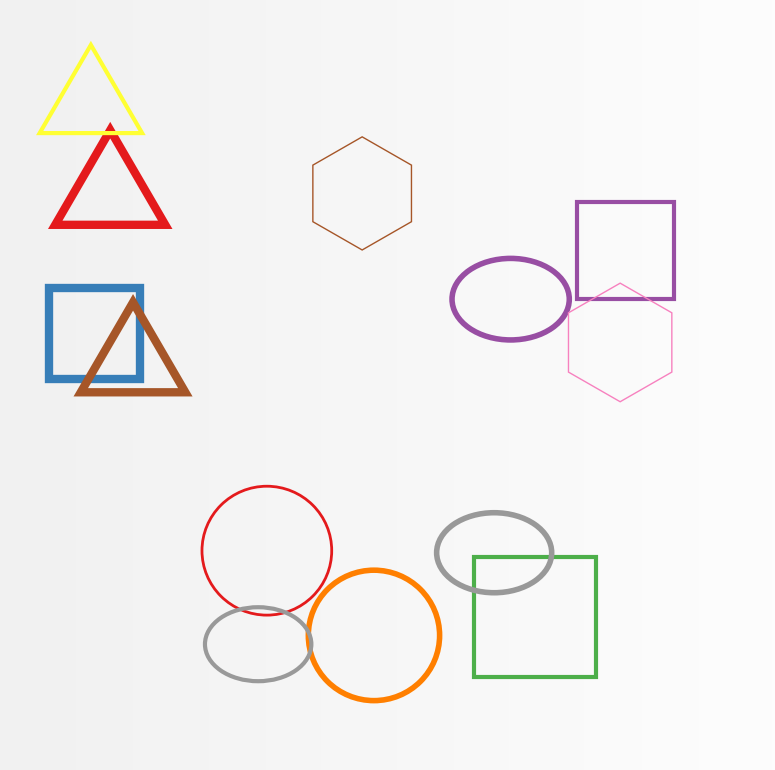[{"shape": "triangle", "thickness": 3, "radius": 0.41, "center": [0.142, 0.749]}, {"shape": "circle", "thickness": 1, "radius": 0.42, "center": [0.344, 0.285]}, {"shape": "square", "thickness": 3, "radius": 0.29, "center": [0.122, 0.566]}, {"shape": "square", "thickness": 1.5, "radius": 0.39, "center": [0.69, 0.199]}, {"shape": "square", "thickness": 1.5, "radius": 0.31, "center": [0.807, 0.675]}, {"shape": "oval", "thickness": 2, "radius": 0.38, "center": [0.659, 0.611]}, {"shape": "circle", "thickness": 2, "radius": 0.42, "center": [0.483, 0.175]}, {"shape": "triangle", "thickness": 1.5, "radius": 0.38, "center": [0.117, 0.865]}, {"shape": "triangle", "thickness": 3, "radius": 0.39, "center": [0.172, 0.529]}, {"shape": "hexagon", "thickness": 0.5, "radius": 0.37, "center": [0.467, 0.749]}, {"shape": "hexagon", "thickness": 0.5, "radius": 0.38, "center": [0.8, 0.555]}, {"shape": "oval", "thickness": 1.5, "radius": 0.34, "center": [0.333, 0.163]}, {"shape": "oval", "thickness": 2, "radius": 0.37, "center": [0.638, 0.282]}]